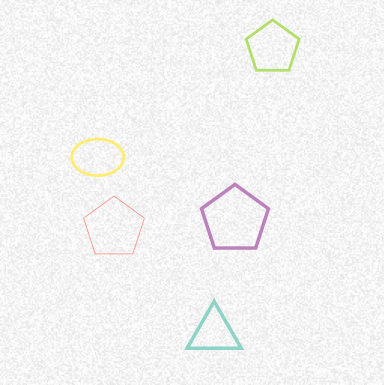[{"shape": "triangle", "thickness": 2.5, "radius": 0.41, "center": [0.556, 0.136]}, {"shape": "pentagon", "thickness": 0.5, "radius": 0.42, "center": [0.296, 0.408]}, {"shape": "pentagon", "thickness": 2, "radius": 0.36, "center": [0.708, 0.876]}, {"shape": "pentagon", "thickness": 2.5, "radius": 0.46, "center": [0.61, 0.43]}, {"shape": "oval", "thickness": 2, "radius": 0.34, "center": [0.254, 0.591]}]